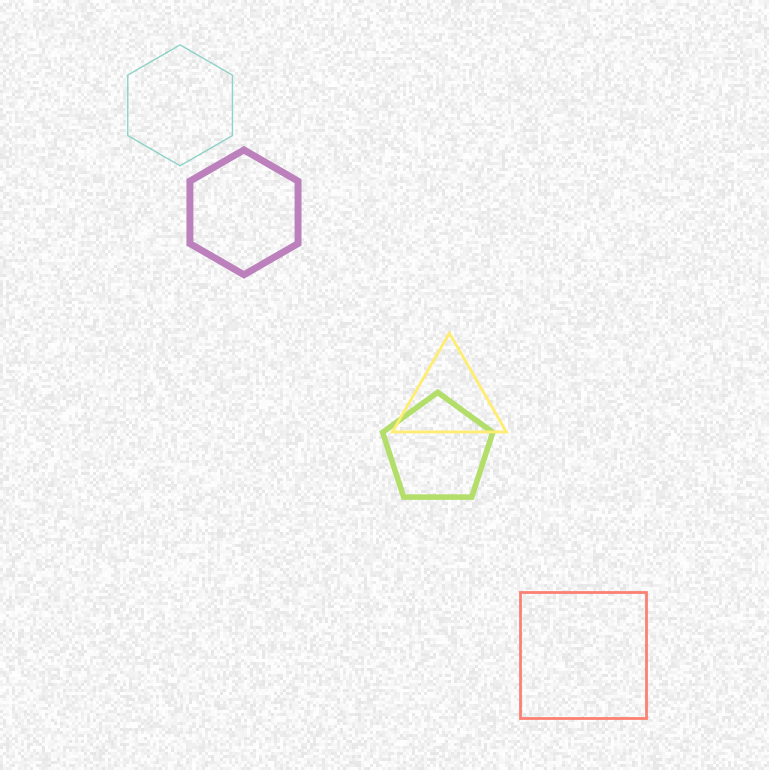[{"shape": "hexagon", "thickness": 0.5, "radius": 0.39, "center": [0.234, 0.863]}, {"shape": "square", "thickness": 1, "radius": 0.41, "center": [0.757, 0.149]}, {"shape": "pentagon", "thickness": 2, "radius": 0.38, "center": [0.568, 0.415]}, {"shape": "hexagon", "thickness": 2.5, "radius": 0.41, "center": [0.317, 0.724]}, {"shape": "triangle", "thickness": 1, "radius": 0.43, "center": [0.584, 0.482]}]